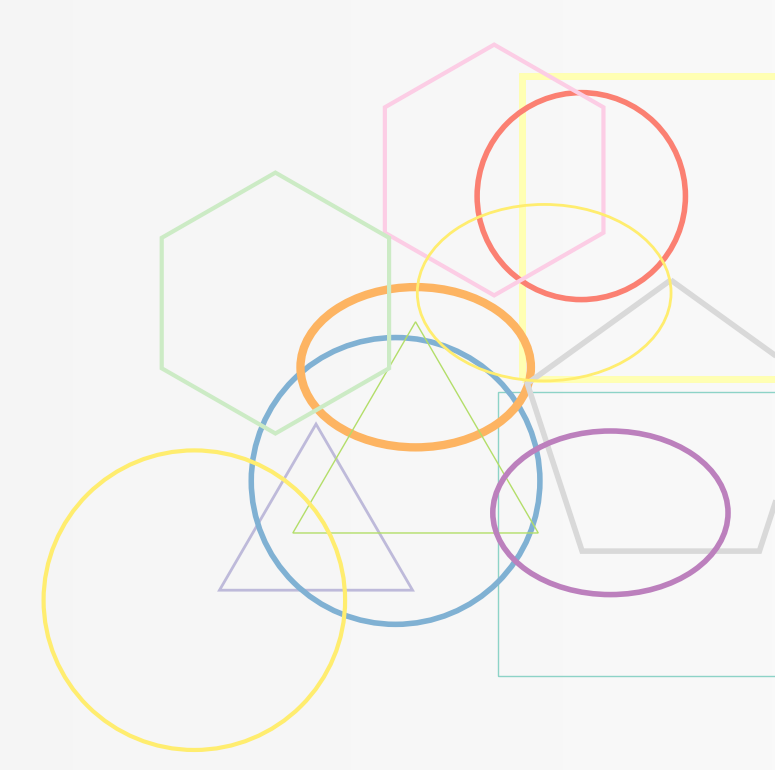[{"shape": "square", "thickness": 0.5, "radius": 0.92, "center": [0.827, 0.306]}, {"shape": "square", "thickness": 2.5, "radius": 0.99, "center": [0.871, 0.705]}, {"shape": "triangle", "thickness": 1, "radius": 0.72, "center": [0.408, 0.305]}, {"shape": "circle", "thickness": 2, "radius": 0.67, "center": [0.75, 0.745]}, {"shape": "circle", "thickness": 2, "radius": 0.93, "center": [0.51, 0.375]}, {"shape": "oval", "thickness": 3, "radius": 0.74, "center": [0.536, 0.523]}, {"shape": "triangle", "thickness": 0.5, "radius": 0.91, "center": [0.536, 0.399]}, {"shape": "hexagon", "thickness": 1.5, "radius": 0.81, "center": [0.638, 0.779]}, {"shape": "pentagon", "thickness": 2, "radius": 0.97, "center": [0.865, 0.442]}, {"shape": "oval", "thickness": 2, "radius": 0.76, "center": [0.788, 0.334]}, {"shape": "hexagon", "thickness": 1.5, "radius": 0.85, "center": [0.355, 0.606]}, {"shape": "oval", "thickness": 1, "radius": 0.82, "center": [0.702, 0.62]}, {"shape": "circle", "thickness": 1.5, "radius": 0.97, "center": [0.251, 0.221]}]